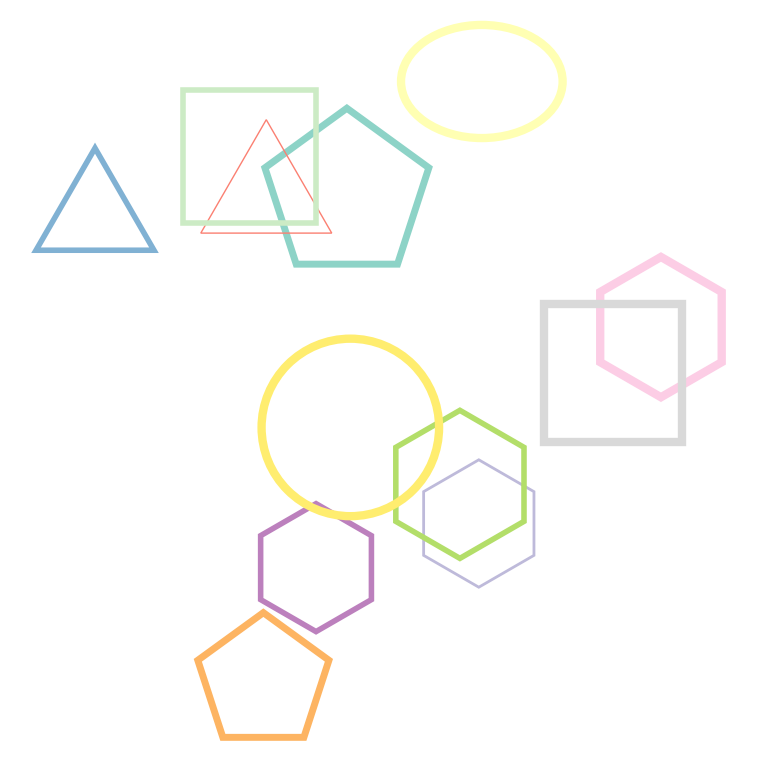[{"shape": "pentagon", "thickness": 2.5, "radius": 0.56, "center": [0.45, 0.747]}, {"shape": "oval", "thickness": 3, "radius": 0.52, "center": [0.626, 0.894]}, {"shape": "hexagon", "thickness": 1, "radius": 0.41, "center": [0.622, 0.32]}, {"shape": "triangle", "thickness": 0.5, "radius": 0.49, "center": [0.346, 0.746]}, {"shape": "triangle", "thickness": 2, "radius": 0.44, "center": [0.123, 0.719]}, {"shape": "pentagon", "thickness": 2.5, "radius": 0.45, "center": [0.342, 0.115]}, {"shape": "hexagon", "thickness": 2, "radius": 0.48, "center": [0.597, 0.371]}, {"shape": "hexagon", "thickness": 3, "radius": 0.46, "center": [0.858, 0.575]}, {"shape": "square", "thickness": 3, "radius": 0.45, "center": [0.796, 0.516]}, {"shape": "hexagon", "thickness": 2, "radius": 0.42, "center": [0.41, 0.263]}, {"shape": "square", "thickness": 2, "radius": 0.43, "center": [0.324, 0.796]}, {"shape": "circle", "thickness": 3, "radius": 0.58, "center": [0.455, 0.445]}]